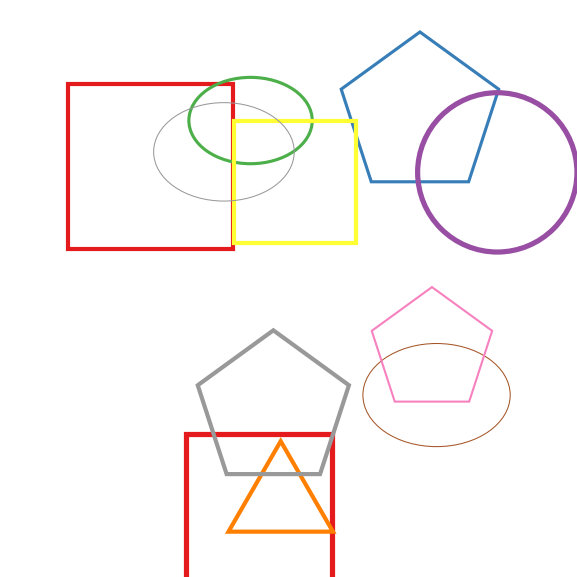[{"shape": "square", "thickness": 2.5, "radius": 0.63, "center": [0.448, 0.122]}, {"shape": "square", "thickness": 2, "radius": 0.71, "center": [0.261, 0.711]}, {"shape": "pentagon", "thickness": 1.5, "radius": 0.72, "center": [0.727, 0.8]}, {"shape": "oval", "thickness": 1.5, "radius": 0.53, "center": [0.434, 0.79]}, {"shape": "circle", "thickness": 2.5, "radius": 0.69, "center": [0.861, 0.701]}, {"shape": "triangle", "thickness": 2, "radius": 0.52, "center": [0.486, 0.131]}, {"shape": "square", "thickness": 2, "radius": 0.53, "center": [0.512, 0.684]}, {"shape": "oval", "thickness": 0.5, "radius": 0.64, "center": [0.756, 0.315]}, {"shape": "pentagon", "thickness": 1, "radius": 0.55, "center": [0.748, 0.392]}, {"shape": "oval", "thickness": 0.5, "radius": 0.61, "center": [0.388, 0.736]}, {"shape": "pentagon", "thickness": 2, "radius": 0.69, "center": [0.473, 0.29]}]